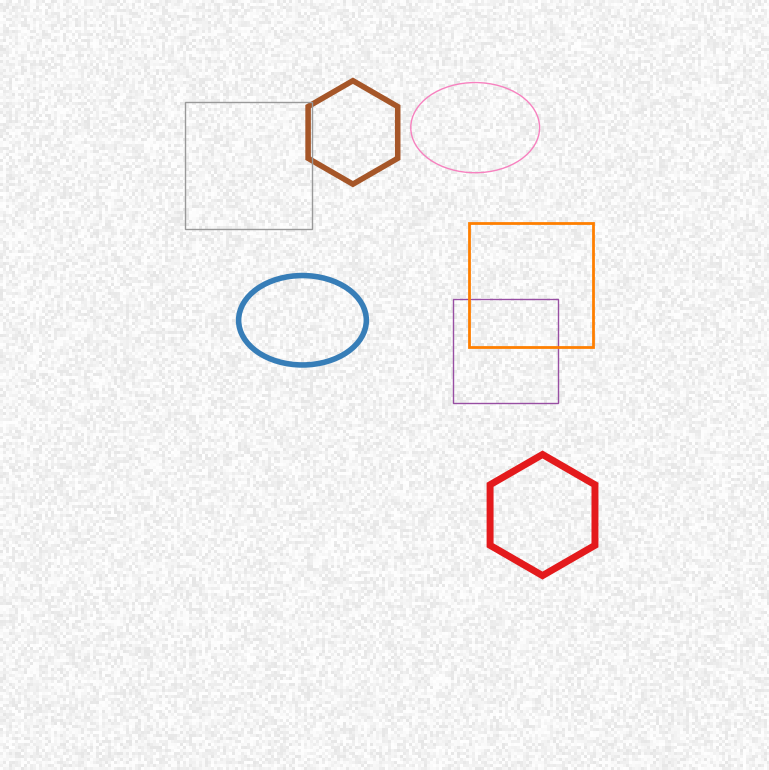[{"shape": "hexagon", "thickness": 2.5, "radius": 0.39, "center": [0.705, 0.331]}, {"shape": "oval", "thickness": 2, "radius": 0.41, "center": [0.393, 0.584]}, {"shape": "square", "thickness": 0.5, "radius": 0.34, "center": [0.656, 0.544]}, {"shape": "square", "thickness": 1, "radius": 0.4, "center": [0.69, 0.63]}, {"shape": "hexagon", "thickness": 2, "radius": 0.34, "center": [0.458, 0.828]}, {"shape": "oval", "thickness": 0.5, "radius": 0.42, "center": [0.617, 0.834]}, {"shape": "square", "thickness": 0.5, "radius": 0.41, "center": [0.323, 0.785]}]